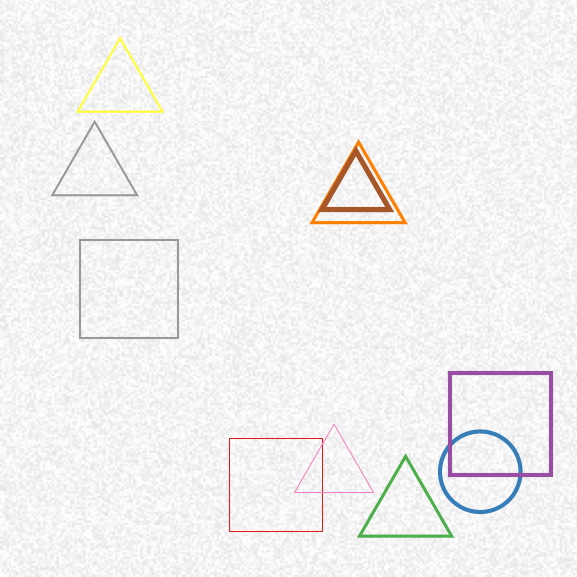[{"shape": "square", "thickness": 0.5, "radius": 0.4, "center": [0.477, 0.16]}, {"shape": "circle", "thickness": 2, "radius": 0.35, "center": [0.832, 0.182]}, {"shape": "triangle", "thickness": 1.5, "radius": 0.46, "center": [0.702, 0.117]}, {"shape": "square", "thickness": 2, "radius": 0.44, "center": [0.867, 0.265]}, {"shape": "triangle", "thickness": 1.5, "radius": 0.47, "center": [0.621, 0.66]}, {"shape": "triangle", "thickness": 1, "radius": 0.42, "center": [0.208, 0.848]}, {"shape": "triangle", "thickness": 2.5, "radius": 0.34, "center": [0.616, 0.67]}, {"shape": "triangle", "thickness": 0.5, "radius": 0.39, "center": [0.578, 0.186]}, {"shape": "triangle", "thickness": 1, "radius": 0.42, "center": [0.164, 0.703]}, {"shape": "square", "thickness": 1, "radius": 0.42, "center": [0.223, 0.499]}]